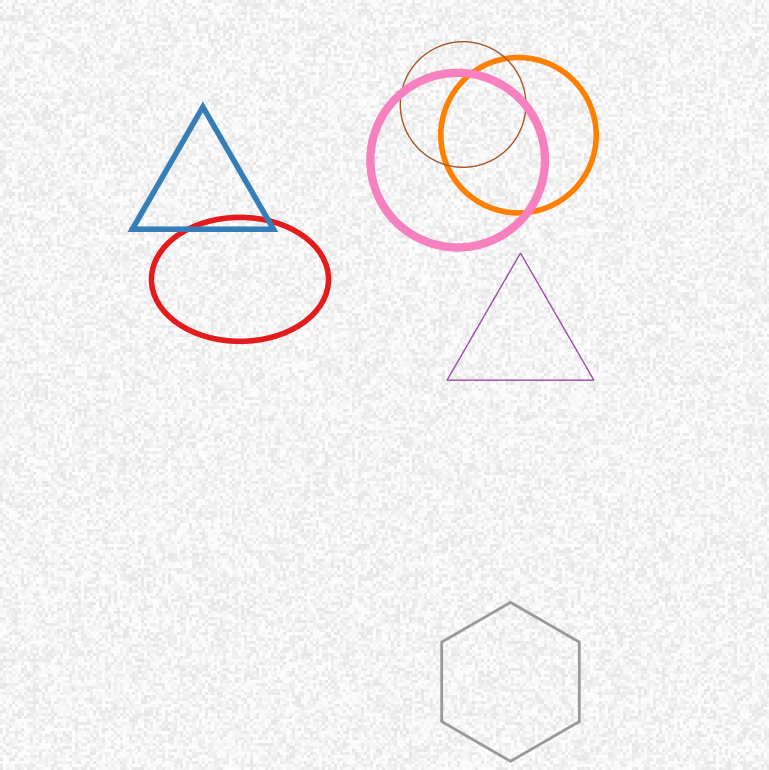[{"shape": "oval", "thickness": 2, "radius": 0.58, "center": [0.312, 0.637]}, {"shape": "triangle", "thickness": 2, "radius": 0.53, "center": [0.263, 0.755]}, {"shape": "triangle", "thickness": 0.5, "radius": 0.55, "center": [0.676, 0.561]}, {"shape": "circle", "thickness": 2, "radius": 0.5, "center": [0.673, 0.824]}, {"shape": "circle", "thickness": 0.5, "radius": 0.41, "center": [0.601, 0.864]}, {"shape": "circle", "thickness": 3, "radius": 0.57, "center": [0.594, 0.792]}, {"shape": "hexagon", "thickness": 1, "radius": 0.52, "center": [0.663, 0.114]}]